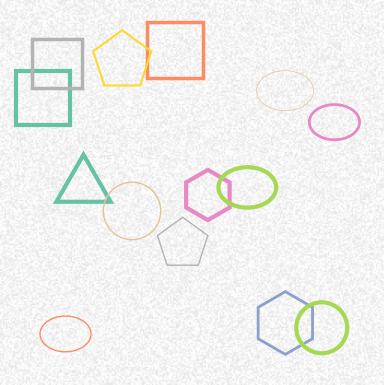[{"shape": "square", "thickness": 3, "radius": 0.35, "center": [0.112, 0.747]}, {"shape": "triangle", "thickness": 3, "radius": 0.41, "center": [0.217, 0.517]}, {"shape": "square", "thickness": 2.5, "radius": 0.36, "center": [0.455, 0.869]}, {"shape": "oval", "thickness": 1, "radius": 0.33, "center": [0.17, 0.133]}, {"shape": "hexagon", "thickness": 2, "radius": 0.41, "center": [0.741, 0.161]}, {"shape": "oval", "thickness": 2, "radius": 0.33, "center": [0.869, 0.683]}, {"shape": "hexagon", "thickness": 3, "radius": 0.33, "center": [0.54, 0.494]}, {"shape": "circle", "thickness": 3, "radius": 0.33, "center": [0.836, 0.149]}, {"shape": "oval", "thickness": 3, "radius": 0.38, "center": [0.642, 0.513]}, {"shape": "pentagon", "thickness": 1.5, "radius": 0.4, "center": [0.317, 0.842]}, {"shape": "circle", "thickness": 1, "radius": 0.37, "center": [0.343, 0.452]}, {"shape": "oval", "thickness": 0.5, "radius": 0.37, "center": [0.741, 0.764]}, {"shape": "square", "thickness": 2.5, "radius": 0.32, "center": [0.148, 0.835]}, {"shape": "pentagon", "thickness": 1, "radius": 0.34, "center": [0.474, 0.367]}]